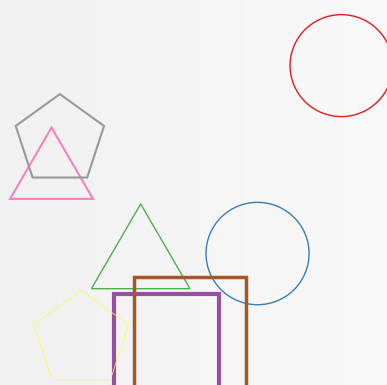[{"shape": "circle", "thickness": 1, "radius": 0.66, "center": [0.881, 0.83]}, {"shape": "circle", "thickness": 1, "radius": 0.66, "center": [0.665, 0.342]}, {"shape": "triangle", "thickness": 1, "radius": 0.73, "center": [0.363, 0.324]}, {"shape": "square", "thickness": 3, "radius": 0.68, "center": [0.43, 0.101]}, {"shape": "pentagon", "thickness": 0.5, "radius": 0.64, "center": [0.21, 0.117]}, {"shape": "square", "thickness": 2.5, "radius": 0.72, "center": [0.491, 0.136]}, {"shape": "triangle", "thickness": 1.5, "radius": 0.62, "center": [0.133, 0.545]}, {"shape": "pentagon", "thickness": 1.5, "radius": 0.6, "center": [0.155, 0.636]}]